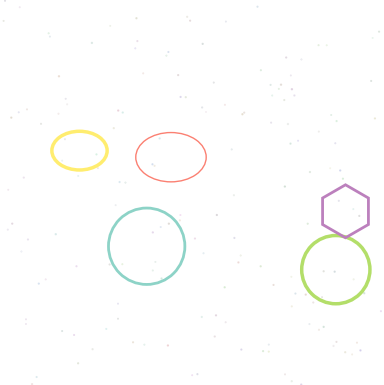[{"shape": "circle", "thickness": 2, "radius": 0.5, "center": [0.381, 0.36]}, {"shape": "oval", "thickness": 1, "radius": 0.46, "center": [0.444, 0.592]}, {"shape": "circle", "thickness": 2.5, "radius": 0.44, "center": [0.872, 0.3]}, {"shape": "hexagon", "thickness": 2, "radius": 0.34, "center": [0.897, 0.451]}, {"shape": "oval", "thickness": 2.5, "radius": 0.36, "center": [0.207, 0.609]}]